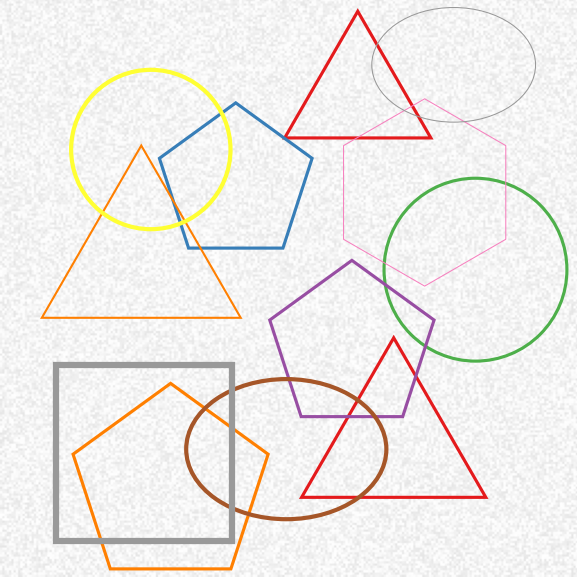[{"shape": "triangle", "thickness": 1.5, "radius": 0.73, "center": [0.62, 0.833]}, {"shape": "triangle", "thickness": 1.5, "radius": 0.92, "center": [0.682, 0.23]}, {"shape": "pentagon", "thickness": 1.5, "radius": 0.7, "center": [0.408, 0.682]}, {"shape": "circle", "thickness": 1.5, "radius": 0.79, "center": [0.823, 0.532]}, {"shape": "pentagon", "thickness": 1.5, "radius": 0.75, "center": [0.609, 0.399]}, {"shape": "pentagon", "thickness": 1.5, "radius": 0.89, "center": [0.295, 0.158]}, {"shape": "triangle", "thickness": 1, "radius": 0.99, "center": [0.245, 0.548]}, {"shape": "circle", "thickness": 2, "radius": 0.69, "center": [0.261, 0.74]}, {"shape": "oval", "thickness": 2, "radius": 0.87, "center": [0.496, 0.221]}, {"shape": "hexagon", "thickness": 0.5, "radius": 0.81, "center": [0.735, 0.666]}, {"shape": "oval", "thickness": 0.5, "radius": 0.71, "center": [0.786, 0.887]}, {"shape": "square", "thickness": 3, "radius": 0.76, "center": [0.249, 0.214]}]